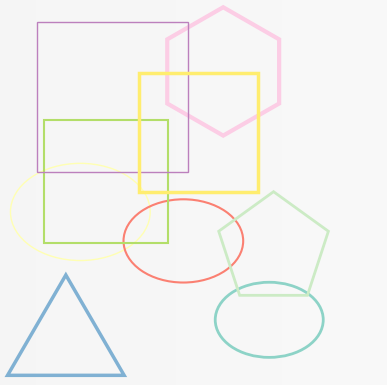[{"shape": "oval", "thickness": 2, "radius": 0.7, "center": [0.695, 0.169]}, {"shape": "oval", "thickness": 1, "radius": 0.9, "center": [0.207, 0.45]}, {"shape": "oval", "thickness": 1.5, "radius": 0.77, "center": [0.473, 0.374]}, {"shape": "triangle", "thickness": 2.5, "radius": 0.87, "center": [0.17, 0.112]}, {"shape": "square", "thickness": 1.5, "radius": 0.8, "center": [0.273, 0.53]}, {"shape": "hexagon", "thickness": 3, "radius": 0.83, "center": [0.576, 0.814]}, {"shape": "square", "thickness": 1, "radius": 0.97, "center": [0.291, 0.749]}, {"shape": "pentagon", "thickness": 2, "radius": 0.74, "center": [0.706, 0.353]}, {"shape": "square", "thickness": 2.5, "radius": 0.77, "center": [0.513, 0.655]}]